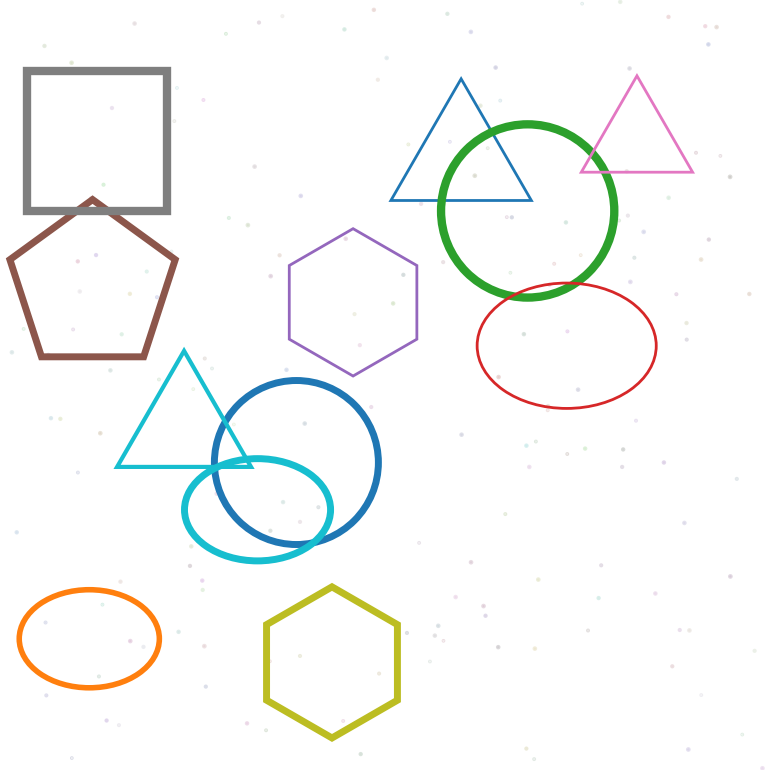[{"shape": "circle", "thickness": 2.5, "radius": 0.53, "center": [0.385, 0.399]}, {"shape": "triangle", "thickness": 1, "radius": 0.53, "center": [0.599, 0.792]}, {"shape": "oval", "thickness": 2, "radius": 0.45, "center": [0.116, 0.17]}, {"shape": "circle", "thickness": 3, "radius": 0.56, "center": [0.685, 0.726]}, {"shape": "oval", "thickness": 1, "radius": 0.58, "center": [0.736, 0.551]}, {"shape": "hexagon", "thickness": 1, "radius": 0.48, "center": [0.459, 0.607]}, {"shape": "pentagon", "thickness": 2.5, "radius": 0.56, "center": [0.12, 0.628]}, {"shape": "triangle", "thickness": 1, "radius": 0.42, "center": [0.827, 0.818]}, {"shape": "square", "thickness": 3, "radius": 0.46, "center": [0.126, 0.817]}, {"shape": "hexagon", "thickness": 2.5, "radius": 0.49, "center": [0.431, 0.14]}, {"shape": "triangle", "thickness": 1.5, "radius": 0.5, "center": [0.239, 0.444]}, {"shape": "oval", "thickness": 2.5, "radius": 0.47, "center": [0.334, 0.338]}]